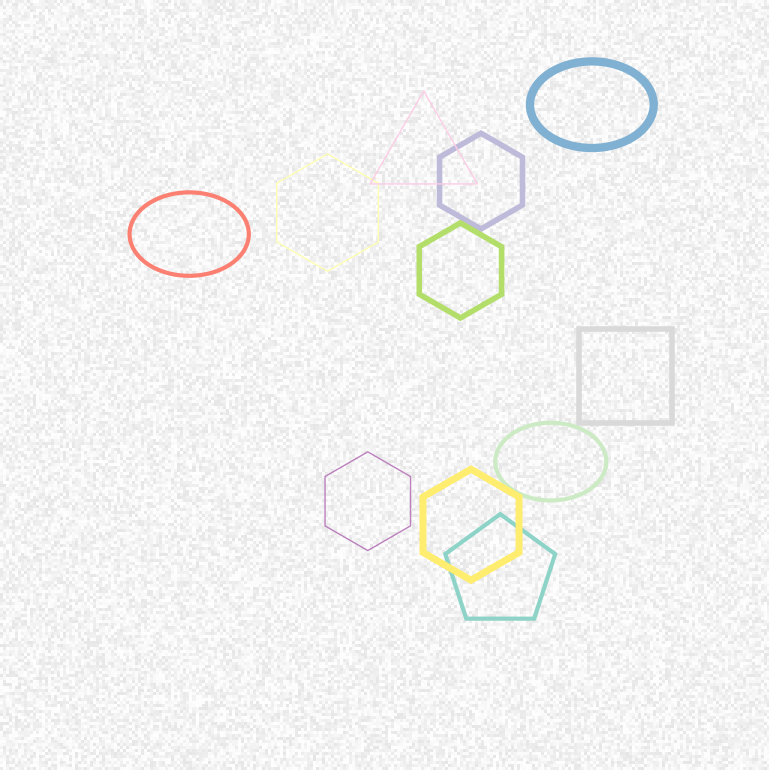[{"shape": "pentagon", "thickness": 1.5, "radius": 0.38, "center": [0.65, 0.257]}, {"shape": "hexagon", "thickness": 0.5, "radius": 0.38, "center": [0.425, 0.724]}, {"shape": "hexagon", "thickness": 2, "radius": 0.31, "center": [0.625, 0.765]}, {"shape": "oval", "thickness": 1.5, "radius": 0.39, "center": [0.246, 0.696]}, {"shape": "oval", "thickness": 3, "radius": 0.4, "center": [0.769, 0.864]}, {"shape": "hexagon", "thickness": 2, "radius": 0.31, "center": [0.598, 0.649]}, {"shape": "triangle", "thickness": 0.5, "radius": 0.4, "center": [0.55, 0.801]}, {"shape": "square", "thickness": 2, "radius": 0.3, "center": [0.812, 0.512]}, {"shape": "hexagon", "thickness": 0.5, "radius": 0.32, "center": [0.478, 0.349]}, {"shape": "oval", "thickness": 1.5, "radius": 0.36, "center": [0.715, 0.401]}, {"shape": "hexagon", "thickness": 2.5, "radius": 0.36, "center": [0.612, 0.319]}]